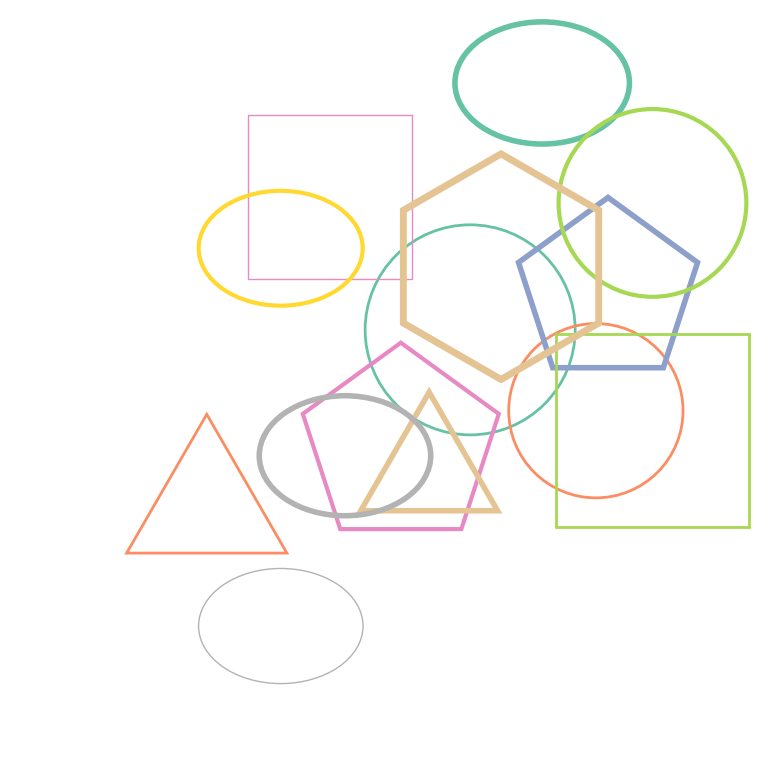[{"shape": "oval", "thickness": 2, "radius": 0.57, "center": [0.704, 0.892]}, {"shape": "circle", "thickness": 1, "radius": 0.68, "center": [0.611, 0.572]}, {"shape": "circle", "thickness": 1, "radius": 0.57, "center": [0.774, 0.467]}, {"shape": "triangle", "thickness": 1, "radius": 0.6, "center": [0.269, 0.342]}, {"shape": "pentagon", "thickness": 2, "radius": 0.61, "center": [0.79, 0.621]}, {"shape": "square", "thickness": 0.5, "radius": 0.53, "center": [0.429, 0.744]}, {"shape": "pentagon", "thickness": 1.5, "radius": 0.67, "center": [0.521, 0.421]}, {"shape": "circle", "thickness": 1.5, "radius": 0.61, "center": [0.847, 0.736]}, {"shape": "square", "thickness": 1, "radius": 0.63, "center": [0.848, 0.441]}, {"shape": "oval", "thickness": 1.5, "radius": 0.53, "center": [0.365, 0.678]}, {"shape": "triangle", "thickness": 2, "radius": 0.51, "center": [0.557, 0.388]}, {"shape": "hexagon", "thickness": 2.5, "radius": 0.73, "center": [0.651, 0.654]}, {"shape": "oval", "thickness": 2, "radius": 0.56, "center": [0.448, 0.408]}, {"shape": "oval", "thickness": 0.5, "radius": 0.53, "center": [0.365, 0.187]}]